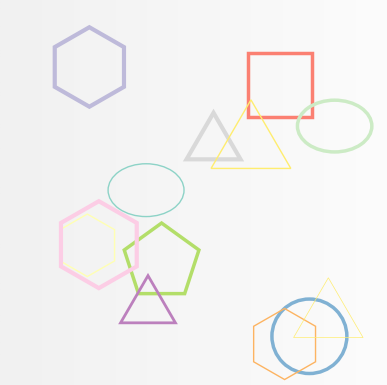[{"shape": "oval", "thickness": 1, "radius": 0.49, "center": [0.377, 0.506]}, {"shape": "hexagon", "thickness": 1, "radius": 0.41, "center": [0.225, 0.363]}, {"shape": "hexagon", "thickness": 3, "radius": 0.52, "center": [0.231, 0.826]}, {"shape": "square", "thickness": 2.5, "radius": 0.42, "center": [0.722, 0.78]}, {"shape": "circle", "thickness": 2.5, "radius": 0.48, "center": [0.798, 0.127]}, {"shape": "hexagon", "thickness": 1, "radius": 0.46, "center": [0.734, 0.106]}, {"shape": "pentagon", "thickness": 2.5, "radius": 0.51, "center": [0.417, 0.319]}, {"shape": "hexagon", "thickness": 3, "radius": 0.56, "center": [0.255, 0.365]}, {"shape": "triangle", "thickness": 3, "radius": 0.4, "center": [0.551, 0.626]}, {"shape": "triangle", "thickness": 2, "radius": 0.41, "center": [0.382, 0.202]}, {"shape": "oval", "thickness": 2.5, "radius": 0.48, "center": [0.864, 0.673]}, {"shape": "triangle", "thickness": 0.5, "radius": 0.52, "center": [0.847, 0.175]}, {"shape": "triangle", "thickness": 1, "radius": 0.59, "center": [0.648, 0.622]}]